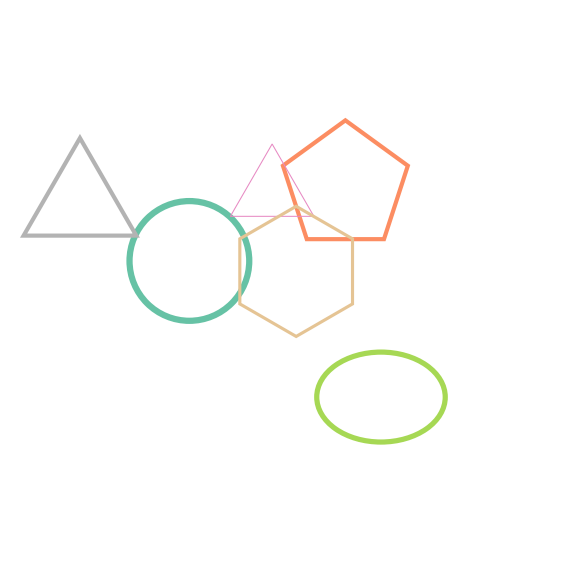[{"shape": "circle", "thickness": 3, "radius": 0.52, "center": [0.328, 0.547]}, {"shape": "pentagon", "thickness": 2, "radius": 0.57, "center": [0.598, 0.677]}, {"shape": "triangle", "thickness": 0.5, "radius": 0.42, "center": [0.471, 0.666]}, {"shape": "oval", "thickness": 2.5, "radius": 0.56, "center": [0.66, 0.312]}, {"shape": "hexagon", "thickness": 1.5, "radius": 0.56, "center": [0.513, 0.529]}, {"shape": "triangle", "thickness": 2, "radius": 0.56, "center": [0.138, 0.647]}]